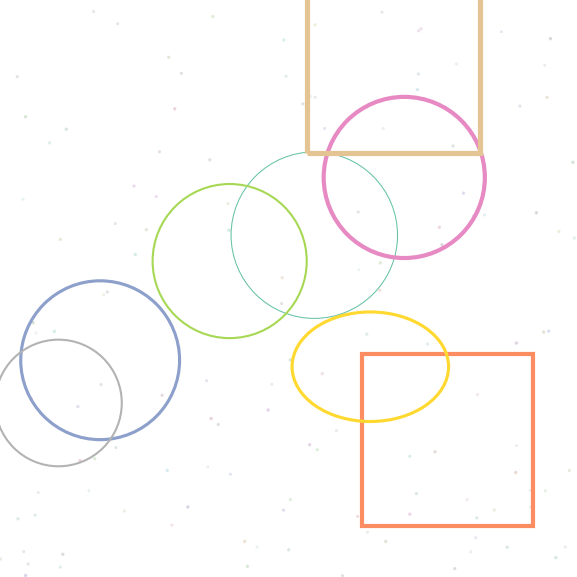[{"shape": "circle", "thickness": 0.5, "radius": 0.72, "center": [0.544, 0.592]}, {"shape": "square", "thickness": 2, "radius": 0.74, "center": [0.775, 0.237]}, {"shape": "circle", "thickness": 1.5, "radius": 0.69, "center": [0.173, 0.375]}, {"shape": "circle", "thickness": 2, "radius": 0.7, "center": [0.7, 0.692]}, {"shape": "circle", "thickness": 1, "radius": 0.67, "center": [0.398, 0.547]}, {"shape": "oval", "thickness": 1.5, "radius": 0.68, "center": [0.641, 0.364]}, {"shape": "square", "thickness": 2.5, "radius": 0.75, "center": [0.682, 0.884]}, {"shape": "circle", "thickness": 1, "radius": 0.55, "center": [0.101, 0.301]}]